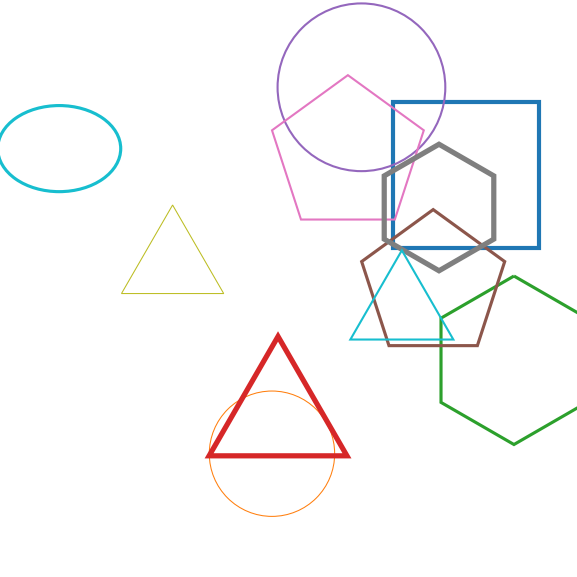[{"shape": "square", "thickness": 2, "radius": 0.63, "center": [0.807, 0.696]}, {"shape": "circle", "thickness": 0.5, "radius": 0.54, "center": [0.471, 0.213]}, {"shape": "hexagon", "thickness": 1.5, "radius": 0.73, "center": [0.89, 0.375]}, {"shape": "triangle", "thickness": 2.5, "radius": 0.69, "center": [0.481, 0.279]}, {"shape": "circle", "thickness": 1, "radius": 0.73, "center": [0.626, 0.848]}, {"shape": "pentagon", "thickness": 1.5, "radius": 0.65, "center": [0.75, 0.506]}, {"shape": "pentagon", "thickness": 1, "radius": 0.69, "center": [0.602, 0.731]}, {"shape": "hexagon", "thickness": 2.5, "radius": 0.55, "center": [0.76, 0.64]}, {"shape": "triangle", "thickness": 0.5, "radius": 0.51, "center": [0.299, 0.542]}, {"shape": "oval", "thickness": 1.5, "radius": 0.53, "center": [0.103, 0.742]}, {"shape": "triangle", "thickness": 1, "radius": 0.51, "center": [0.696, 0.463]}]